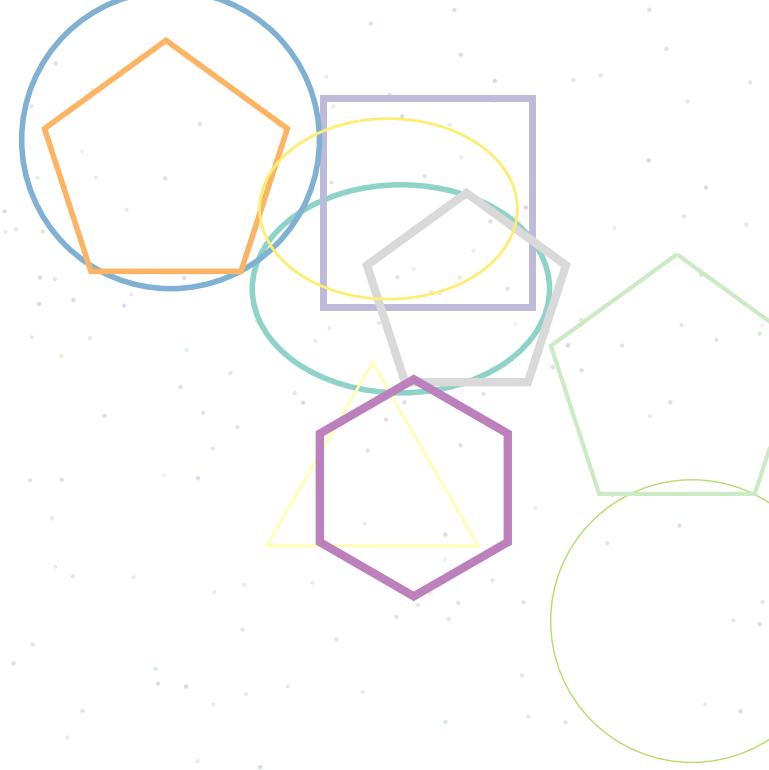[{"shape": "oval", "thickness": 2, "radius": 0.97, "center": [0.521, 0.625]}, {"shape": "triangle", "thickness": 1, "radius": 0.79, "center": [0.484, 0.371]}, {"shape": "square", "thickness": 2.5, "radius": 0.68, "center": [0.555, 0.737]}, {"shape": "circle", "thickness": 2, "radius": 0.97, "center": [0.222, 0.818]}, {"shape": "pentagon", "thickness": 2, "radius": 0.83, "center": [0.216, 0.782]}, {"shape": "circle", "thickness": 0.5, "radius": 0.92, "center": [0.899, 0.193]}, {"shape": "pentagon", "thickness": 3, "radius": 0.68, "center": [0.606, 0.614]}, {"shape": "hexagon", "thickness": 3, "radius": 0.7, "center": [0.537, 0.366]}, {"shape": "pentagon", "thickness": 1.5, "radius": 0.86, "center": [0.879, 0.498]}, {"shape": "oval", "thickness": 1, "radius": 0.84, "center": [0.505, 0.729]}]